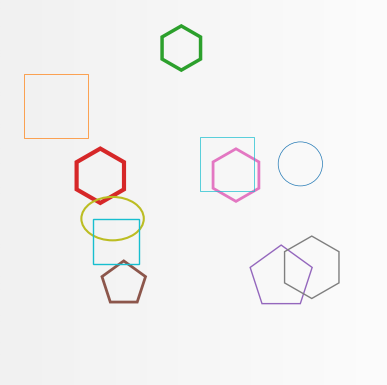[{"shape": "circle", "thickness": 0.5, "radius": 0.29, "center": [0.775, 0.574]}, {"shape": "square", "thickness": 0.5, "radius": 0.42, "center": [0.145, 0.725]}, {"shape": "hexagon", "thickness": 2.5, "radius": 0.29, "center": [0.468, 0.875]}, {"shape": "hexagon", "thickness": 3, "radius": 0.35, "center": [0.259, 0.544]}, {"shape": "pentagon", "thickness": 1, "radius": 0.42, "center": [0.726, 0.279]}, {"shape": "pentagon", "thickness": 2, "radius": 0.3, "center": [0.319, 0.263]}, {"shape": "hexagon", "thickness": 2, "radius": 0.34, "center": [0.609, 0.545]}, {"shape": "hexagon", "thickness": 1, "radius": 0.41, "center": [0.805, 0.306]}, {"shape": "oval", "thickness": 1.5, "radius": 0.4, "center": [0.291, 0.432]}, {"shape": "square", "thickness": 1, "radius": 0.29, "center": [0.299, 0.372]}, {"shape": "square", "thickness": 0.5, "radius": 0.35, "center": [0.586, 0.575]}]